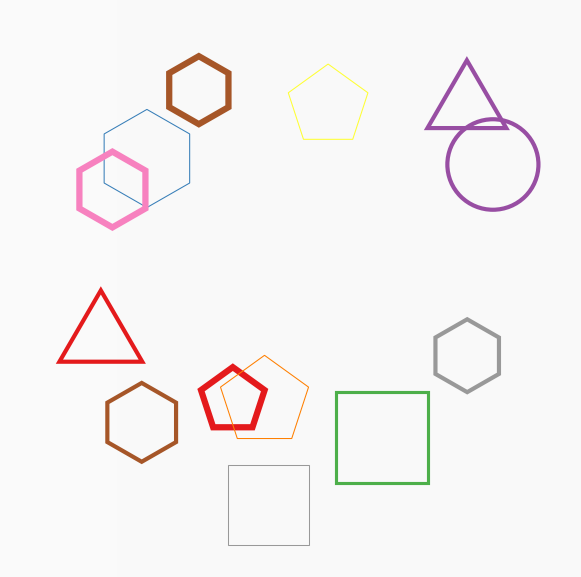[{"shape": "pentagon", "thickness": 3, "radius": 0.29, "center": [0.401, 0.306]}, {"shape": "triangle", "thickness": 2, "radius": 0.41, "center": [0.173, 0.414]}, {"shape": "hexagon", "thickness": 0.5, "radius": 0.42, "center": [0.253, 0.725]}, {"shape": "square", "thickness": 1.5, "radius": 0.4, "center": [0.657, 0.242]}, {"shape": "circle", "thickness": 2, "radius": 0.39, "center": [0.848, 0.714]}, {"shape": "triangle", "thickness": 2, "radius": 0.39, "center": [0.803, 0.816]}, {"shape": "pentagon", "thickness": 0.5, "radius": 0.4, "center": [0.455, 0.304]}, {"shape": "pentagon", "thickness": 0.5, "radius": 0.36, "center": [0.564, 0.816]}, {"shape": "hexagon", "thickness": 3, "radius": 0.29, "center": [0.342, 0.843]}, {"shape": "hexagon", "thickness": 2, "radius": 0.34, "center": [0.244, 0.268]}, {"shape": "hexagon", "thickness": 3, "radius": 0.33, "center": [0.193, 0.671]}, {"shape": "square", "thickness": 0.5, "radius": 0.35, "center": [0.462, 0.125]}, {"shape": "hexagon", "thickness": 2, "radius": 0.32, "center": [0.804, 0.383]}]